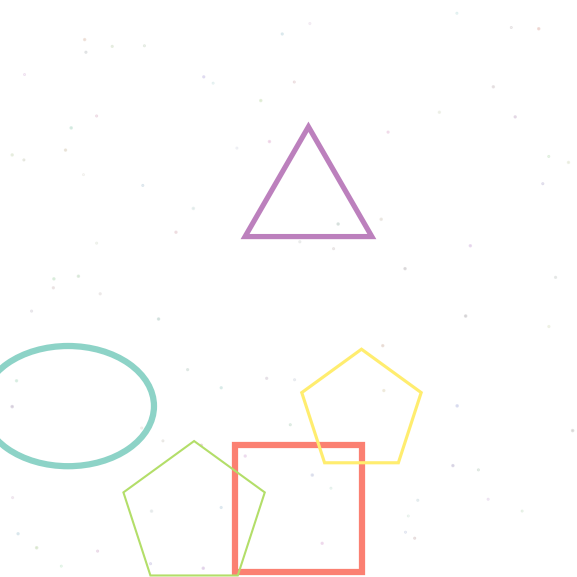[{"shape": "oval", "thickness": 3, "radius": 0.74, "center": [0.118, 0.296]}, {"shape": "square", "thickness": 3, "radius": 0.55, "center": [0.517, 0.119]}, {"shape": "pentagon", "thickness": 1, "radius": 0.64, "center": [0.336, 0.107]}, {"shape": "triangle", "thickness": 2.5, "radius": 0.63, "center": [0.534, 0.653]}, {"shape": "pentagon", "thickness": 1.5, "radius": 0.54, "center": [0.626, 0.286]}]